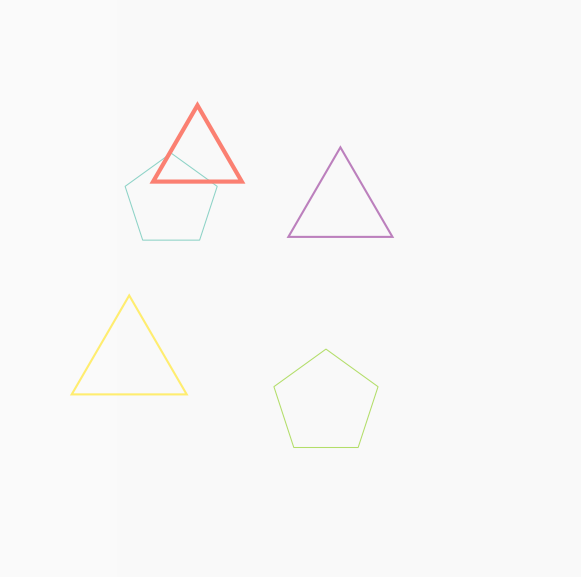[{"shape": "pentagon", "thickness": 0.5, "radius": 0.42, "center": [0.294, 0.651]}, {"shape": "triangle", "thickness": 2, "radius": 0.44, "center": [0.34, 0.729]}, {"shape": "pentagon", "thickness": 0.5, "radius": 0.47, "center": [0.561, 0.3]}, {"shape": "triangle", "thickness": 1, "radius": 0.52, "center": [0.586, 0.641]}, {"shape": "triangle", "thickness": 1, "radius": 0.57, "center": [0.222, 0.373]}]